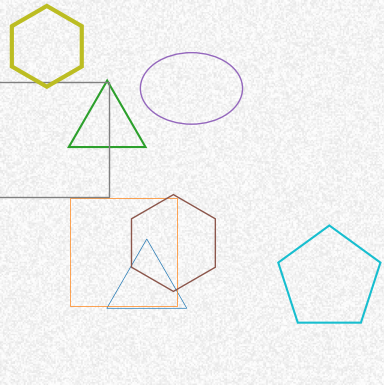[{"shape": "triangle", "thickness": 0.5, "radius": 0.6, "center": [0.381, 0.259]}, {"shape": "square", "thickness": 0.5, "radius": 0.7, "center": [0.32, 0.345]}, {"shape": "triangle", "thickness": 1.5, "radius": 0.58, "center": [0.278, 0.676]}, {"shape": "oval", "thickness": 1, "radius": 0.66, "center": [0.497, 0.77]}, {"shape": "hexagon", "thickness": 1, "radius": 0.63, "center": [0.45, 0.369]}, {"shape": "square", "thickness": 1, "radius": 0.75, "center": [0.133, 0.639]}, {"shape": "hexagon", "thickness": 3, "radius": 0.52, "center": [0.122, 0.88]}, {"shape": "pentagon", "thickness": 1.5, "radius": 0.7, "center": [0.855, 0.275]}]